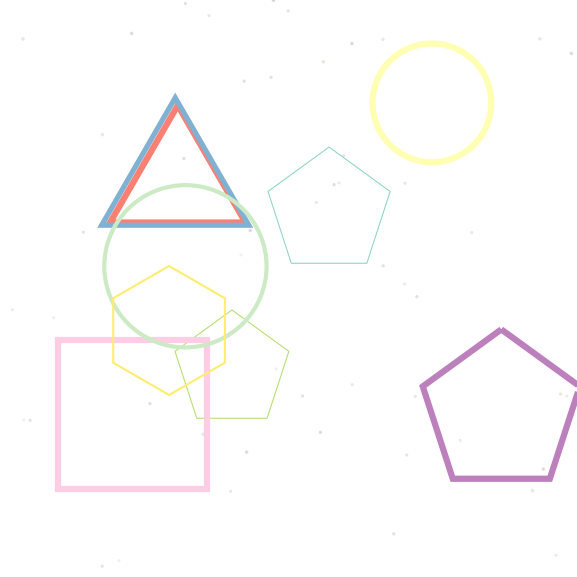[{"shape": "pentagon", "thickness": 0.5, "radius": 0.56, "center": [0.57, 0.633]}, {"shape": "circle", "thickness": 3, "radius": 0.51, "center": [0.748, 0.821]}, {"shape": "triangle", "thickness": 3, "radius": 0.68, "center": [0.308, 0.681]}, {"shape": "triangle", "thickness": 2.5, "radius": 0.74, "center": [0.303, 0.683]}, {"shape": "pentagon", "thickness": 0.5, "radius": 0.52, "center": [0.402, 0.359]}, {"shape": "square", "thickness": 3, "radius": 0.65, "center": [0.229, 0.281]}, {"shape": "pentagon", "thickness": 3, "radius": 0.71, "center": [0.868, 0.286]}, {"shape": "circle", "thickness": 2, "radius": 0.7, "center": [0.321, 0.538]}, {"shape": "hexagon", "thickness": 1, "radius": 0.56, "center": [0.293, 0.427]}]